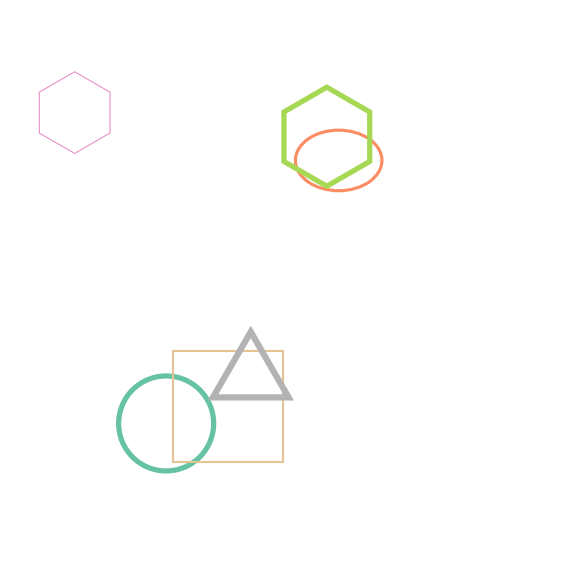[{"shape": "circle", "thickness": 2.5, "radius": 0.41, "center": [0.288, 0.266]}, {"shape": "oval", "thickness": 1.5, "radius": 0.37, "center": [0.586, 0.721]}, {"shape": "hexagon", "thickness": 0.5, "radius": 0.35, "center": [0.129, 0.804]}, {"shape": "hexagon", "thickness": 2.5, "radius": 0.43, "center": [0.566, 0.762]}, {"shape": "square", "thickness": 1, "radius": 0.48, "center": [0.395, 0.295]}, {"shape": "triangle", "thickness": 3, "radius": 0.38, "center": [0.434, 0.349]}]